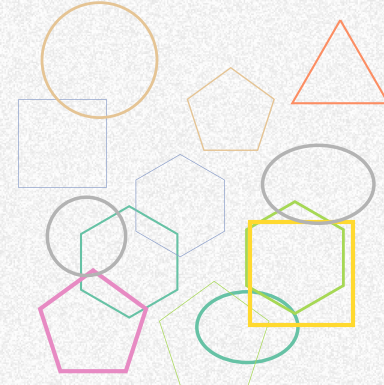[{"shape": "hexagon", "thickness": 1.5, "radius": 0.72, "center": [0.336, 0.32]}, {"shape": "oval", "thickness": 2.5, "radius": 0.66, "center": [0.643, 0.15]}, {"shape": "triangle", "thickness": 1.5, "radius": 0.72, "center": [0.884, 0.804]}, {"shape": "hexagon", "thickness": 0.5, "radius": 0.66, "center": [0.468, 0.466]}, {"shape": "square", "thickness": 0.5, "radius": 0.57, "center": [0.162, 0.629]}, {"shape": "pentagon", "thickness": 3, "radius": 0.72, "center": [0.242, 0.153]}, {"shape": "hexagon", "thickness": 2, "radius": 0.73, "center": [0.766, 0.331]}, {"shape": "pentagon", "thickness": 0.5, "radius": 0.75, "center": [0.556, 0.12]}, {"shape": "square", "thickness": 3, "radius": 0.67, "center": [0.783, 0.29]}, {"shape": "pentagon", "thickness": 1, "radius": 0.59, "center": [0.599, 0.706]}, {"shape": "circle", "thickness": 2, "radius": 0.75, "center": [0.258, 0.844]}, {"shape": "oval", "thickness": 2.5, "radius": 0.72, "center": [0.827, 0.521]}, {"shape": "circle", "thickness": 2.5, "radius": 0.51, "center": [0.225, 0.386]}]